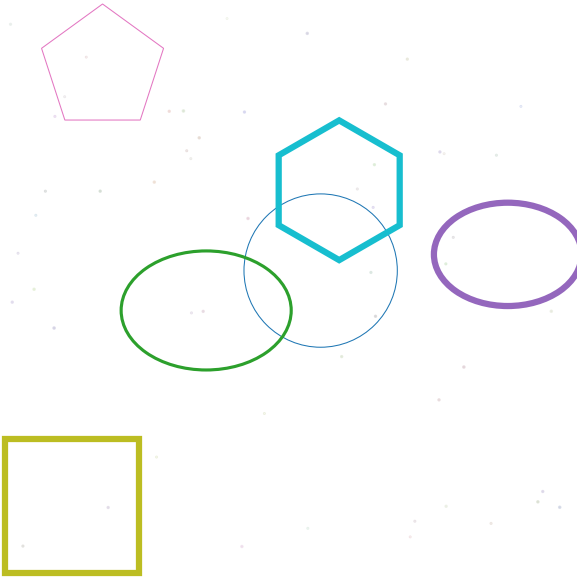[{"shape": "circle", "thickness": 0.5, "radius": 0.66, "center": [0.555, 0.531]}, {"shape": "oval", "thickness": 1.5, "radius": 0.74, "center": [0.357, 0.462]}, {"shape": "oval", "thickness": 3, "radius": 0.64, "center": [0.879, 0.559]}, {"shape": "pentagon", "thickness": 0.5, "radius": 0.56, "center": [0.178, 0.881]}, {"shape": "square", "thickness": 3, "radius": 0.58, "center": [0.125, 0.122]}, {"shape": "hexagon", "thickness": 3, "radius": 0.6, "center": [0.587, 0.67]}]